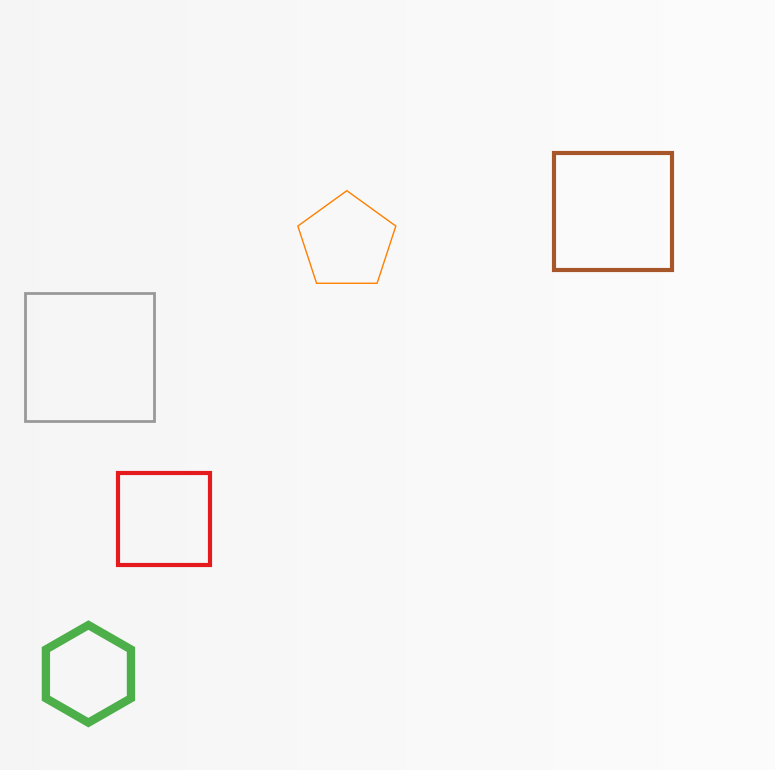[{"shape": "square", "thickness": 1.5, "radius": 0.3, "center": [0.211, 0.326]}, {"shape": "hexagon", "thickness": 3, "radius": 0.32, "center": [0.114, 0.125]}, {"shape": "pentagon", "thickness": 0.5, "radius": 0.33, "center": [0.448, 0.686]}, {"shape": "square", "thickness": 1.5, "radius": 0.38, "center": [0.791, 0.726]}, {"shape": "square", "thickness": 1, "radius": 0.42, "center": [0.115, 0.536]}]